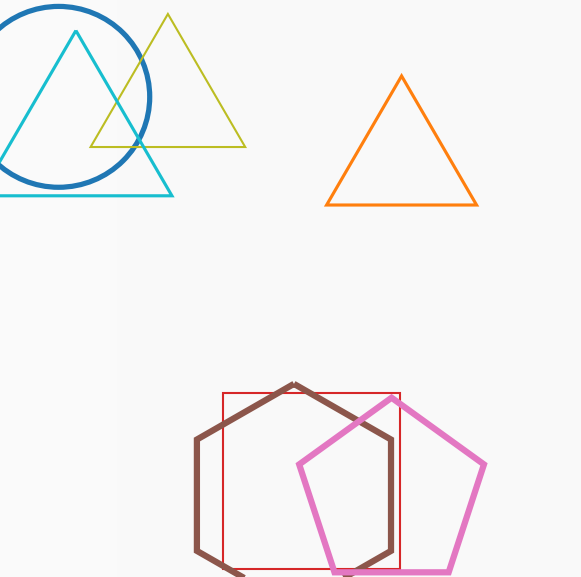[{"shape": "circle", "thickness": 2.5, "radius": 0.78, "center": [0.101, 0.831]}, {"shape": "triangle", "thickness": 1.5, "radius": 0.74, "center": [0.691, 0.719]}, {"shape": "square", "thickness": 1, "radius": 0.76, "center": [0.536, 0.166]}, {"shape": "hexagon", "thickness": 3, "radius": 0.96, "center": [0.506, 0.142]}, {"shape": "pentagon", "thickness": 3, "radius": 0.84, "center": [0.674, 0.143]}, {"shape": "triangle", "thickness": 1, "radius": 0.77, "center": [0.289, 0.821]}, {"shape": "triangle", "thickness": 1.5, "radius": 0.95, "center": [0.131, 0.755]}]